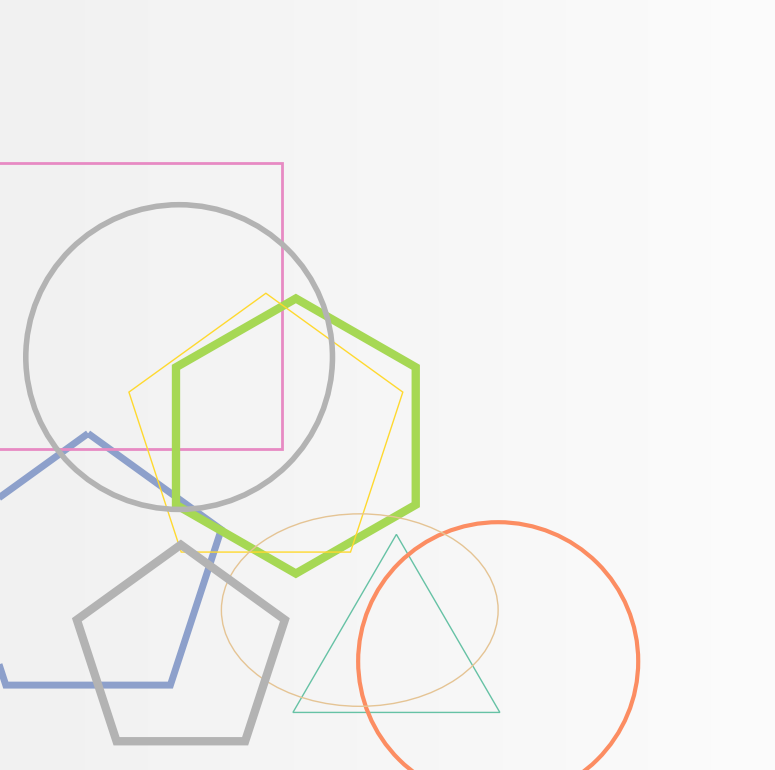[{"shape": "triangle", "thickness": 0.5, "radius": 0.77, "center": [0.511, 0.152]}, {"shape": "circle", "thickness": 1.5, "radius": 0.9, "center": [0.643, 0.141]}, {"shape": "pentagon", "thickness": 2.5, "radius": 0.9, "center": [0.114, 0.256]}, {"shape": "square", "thickness": 1, "radius": 0.93, "center": [0.178, 0.603]}, {"shape": "hexagon", "thickness": 3, "radius": 0.89, "center": [0.382, 0.434]}, {"shape": "pentagon", "thickness": 0.5, "radius": 0.93, "center": [0.343, 0.433]}, {"shape": "oval", "thickness": 0.5, "radius": 0.89, "center": [0.464, 0.208]}, {"shape": "circle", "thickness": 2, "radius": 0.99, "center": [0.231, 0.536]}, {"shape": "pentagon", "thickness": 3, "radius": 0.71, "center": [0.233, 0.151]}]